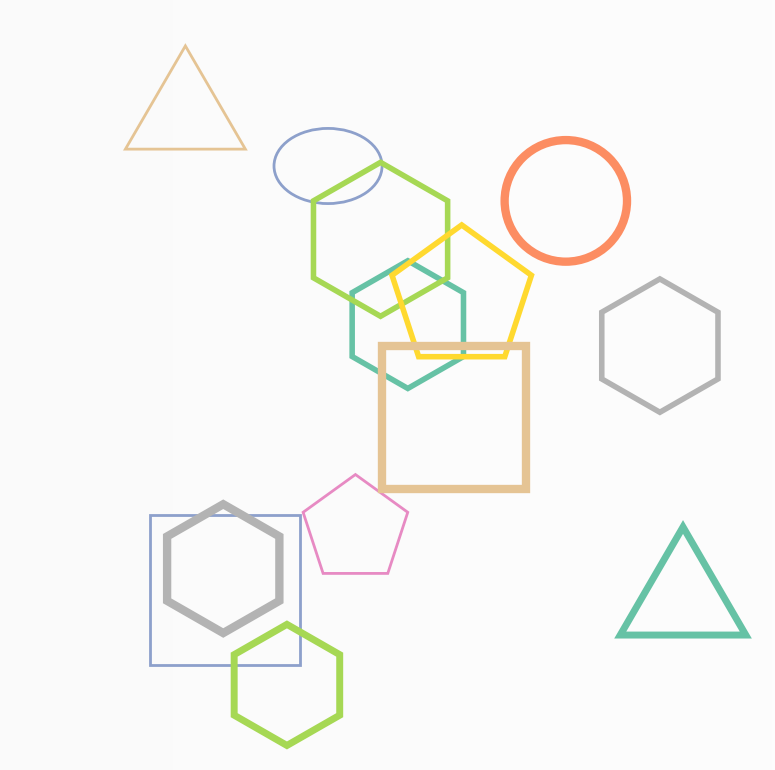[{"shape": "hexagon", "thickness": 2, "radius": 0.41, "center": [0.526, 0.578]}, {"shape": "triangle", "thickness": 2.5, "radius": 0.47, "center": [0.881, 0.222]}, {"shape": "circle", "thickness": 3, "radius": 0.39, "center": [0.73, 0.739]}, {"shape": "square", "thickness": 1, "radius": 0.48, "center": [0.29, 0.234]}, {"shape": "oval", "thickness": 1, "radius": 0.35, "center": [0.423, 0.784]}, {"shape": "pentagon", "thickness": 1, "radius": 0.35, "center": [0.459, 0.313]}, {"shape": "hexagon", "thickness": 2.5, "radius": 0.39, "center": [0.37, 0.11]}, {"shape": "hexagon", "thickness": 2, "radius": 0.5, "center": [0.491, 0.689]}, {"shape": "pentagon", "thickness": 2, "radius": 0.47, "center": [0.596, 0.613]}, {"shape": "square", "thickness": 3, "radius": 0.46, "center": [0.585, 0.458]}, {"shape": "triangle", "thickness": 1, "radius": 0.45, "center": [0.239, 0.851]}, {"shape": "hexagon", "thickness": 3, "radius": 0.42, "center": [0.288, 0.262]}, {"shape": "hexagon", "thickness": 2, "radius": 0.43, "center": [0.851, 0.551]}]